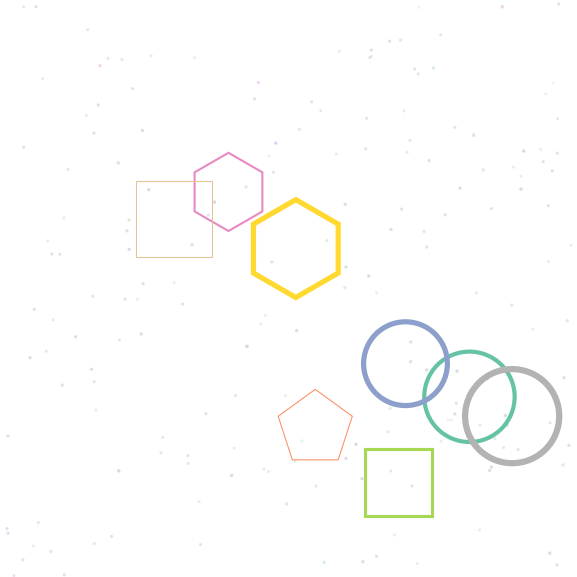[{"shape": "circle", "thickness": 2, "radius": 0.39, "center": [0.813, 0.312]}, {"shape": "pentagon", "thickness": 0.5, "radius": 0.34, "center": [0.546, 0.257]}, {"shape": "circle", "thickness": 2.5, "radius": 0.36, "center": [0.702, 0.369]}, {"shape": "hexagon", "thickness": 1, "radius": 0.34, "center": [0.396, 0.667]}, {"shape": "square", "thickness": 1.5, "radius": 0.29, "center": [0.69, 0.164]}, {"shape": "hexagon", "thickness": 2.5, "radius": 0.42, "center": [0.512, 0.569]}, {"shape": "square", "thickness": 0.5, "radius": 0.33, "center": [0.302, 0.62]}, {"shape": "circle", "thickness": 3, "radius": 0.41, "center": [0.887, 0.279]}]